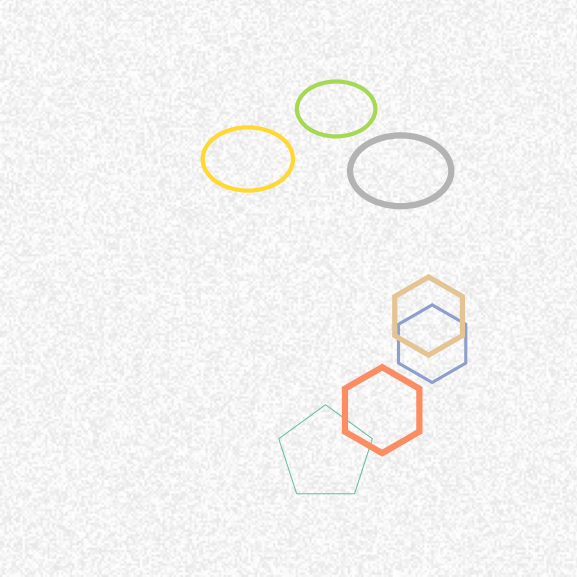[{"shape": "pentagon", "thickness": 0.5, "radius": 0.43, "center": [0.564, 0.213]}, {"shape": "hexagon", "thickness": 3, "radius": 0.37, "center": [0.662, 0.289]}, {"shape": "hexagon", "thickness": 1.5, "radius": 0.34, "center": [0.748, 0.404]}, {"shape": "oval", "thickness": 2, "radius": 0.34, "center": [0.582, 0.81]}, {"shape": "oval", "thickness": 2, "radius": 0.39, "center": [0.429, 0.724]}, {"shape": "hexagon", "thickness": 2.5, "radius": 0.34, "center": [0.742, 0.452]}, {"shape": "oval", "thickness": 3, "radius": 0.44, "center": [0.694, 0.703]}]